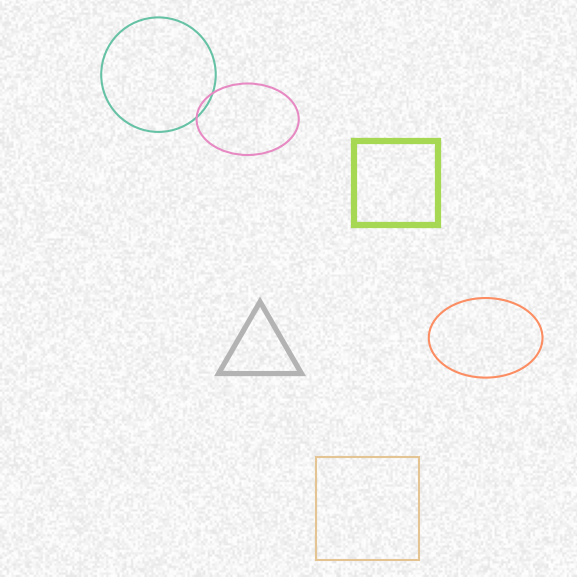[{"shape": "circle", "thickness": 1, "radius": 0.5, "center": [0.274, 0.87]}, {"shape": "oval", "thickness": 1, "radius": 0.49, "center": [0.841, 0.414]}, {"shape": "oval", "thickness": 1, "radius": 0.44, "center": [0.429, 0.793]}, {"shape": "square", "thickness": 3, "radius": 0.36, "center": [0.686, 0.683]}, {"shape": "square", "thickness": 1, "radius": 0.45, "center": [0.637, 0.119]}, {"shape": "triangle", "thickness": 2.5, "radius": 0.41, "center": [0.45, 0.394]}]